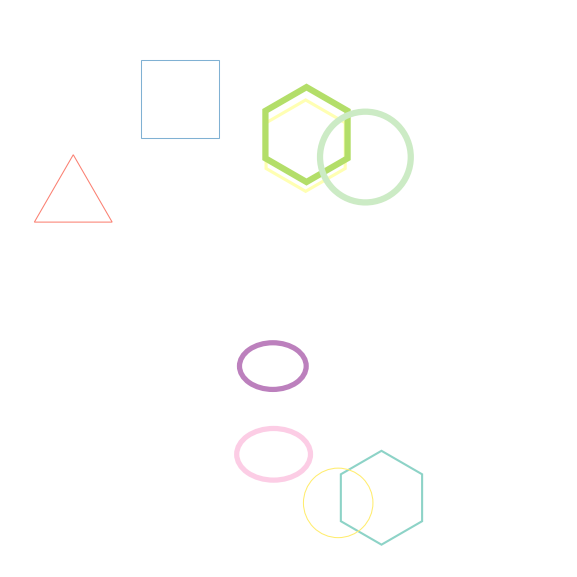[{"shape": "hexagon", "thickness": 1, "radius": 0.41, "center": [0.661, 0.137]}, {"shape": "hexagon", "thickness": 1.5, "radius": 0.4, "center": [0.529, 0.747]}, {"shape": "triangle", "thickness": 0.5, "radius": 0.39, "center": [0.127, 0.653]}, {"shape": "square", "thickness": 0.5, "radius": 0.34, "center": [0.312, 0.828]}, {"shape": "hexagon", "thickness": 3, "radius": 0.41, "center": [0.531, 0.766]}, {"shape": "oval", "thickness": 2.5, "radius": 0.32, "center": [0.474, 0.212]}, {"shape": "oval", "thickness": 2.5, "radius": 0.29, "center": [0.472, 0.365]}, {"shape": "circle", "thickness": 3, "radius": 0.39, "center": [0.633, 0.727]}, {"shape": "circle", "thickness": 0.5, "radius": 0.3, "center": [0.586, 0.128]}]